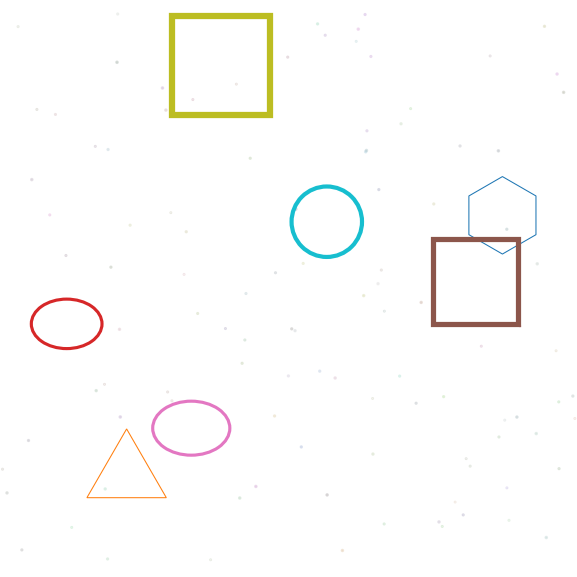[{"shape": "hexagon", "thickness": 0.5, "radius": 0.34, "center": [0.87, 0.626]}, {"shape": "triangle", "thickness": 0.5, "radius": 0.4, "center": [0.219, 0.177]}, {"shape": "oval", "thickness": 1.5, "radius": 0.31, "center": [0.115, 0.438]}, {"shape": "square", "thickness": 2.5, "radius": 0.37, "center": [0.823, 0.511]}, {"shape": "oval", "thickness": 1.5, "radius": 0.33, "center": [0.331, 0.258]}, {"shape": "square", "thickness": 3, "radius": 0.43, "center": [0.383, 0.886]}, {"shape": "circle", "thickness": 2, "radius": 0.3, "center": [0.566, 0.615]}]